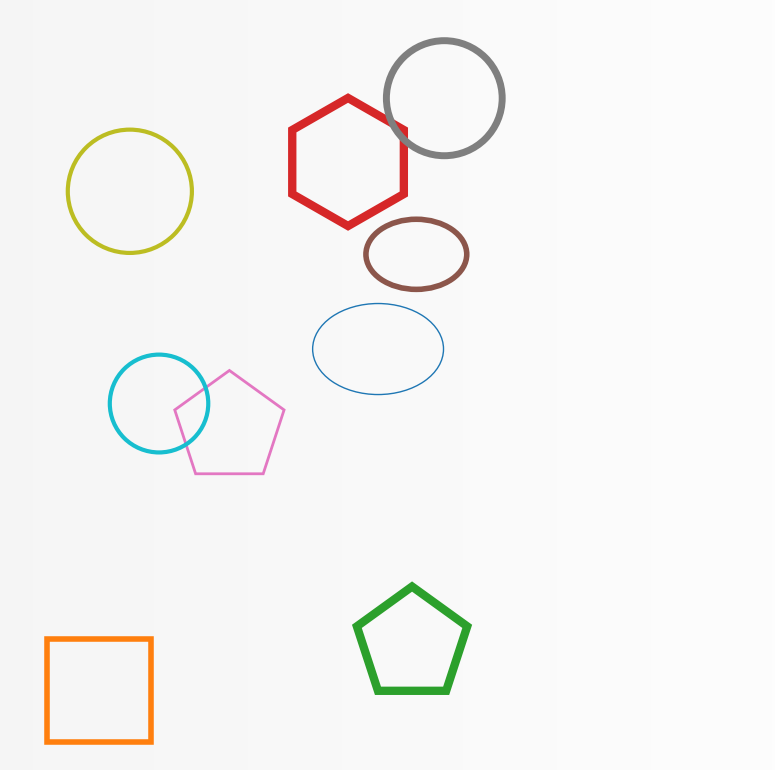[{"shape": "oval", "thickness": 0.5, "radius": 0.42, "center": [0.488, 0.547]}, {"shape": "square", "thickness": 2, "radius": 0.33, "center": [0.128, 0.103]}, {"shape": "pentagon", "thickness": 3, "radius": 0.37, "center": [0.532, 0.163]}, {"shape": "hexagon", "thickness": 3, "radius": 0.42, "center": [0.449, 0.79]}, {"shape": "oval", "thickness": 2, "radius": 0.33, "center": [0.537, 0.67]}, {"shape": "pentagon", "thickness": 1, "radius": 0.37, "center": [0.296, 0.445]}, {"shape": "circle", "thickness": 2.5, "radius": 0.37, "center": [0.573, 0.872]}, {"shape": "circle", "thickness": 1.5, "radius": 0.4, "center": [0.168, 0.752]}, {"shape": "circle", "thickness": 1.5, "radius": 0.32, "center": [0.205, 0.476]}]